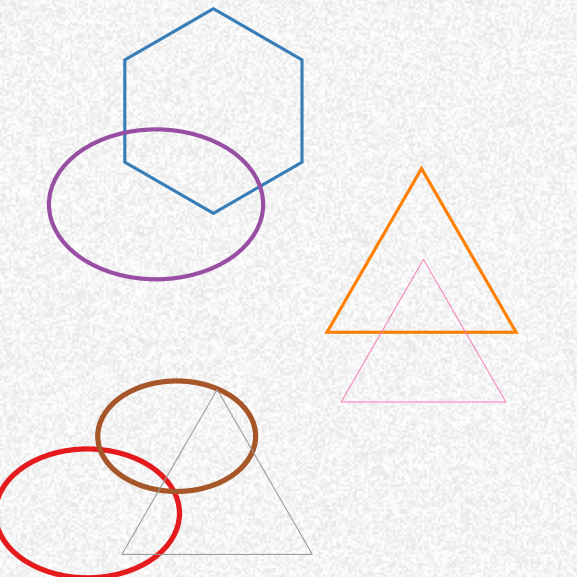[{"shape": "oval", "thickness": 2.5, "radius": 0.8, "center": [0.151, 0.11]}, {"shape": "hexagon", "thickness": 1.5, "radius": 0.89, "center": [0.37, 0.807]}, {"shape": "oval", "thickness": 2, "radius": 0.93, "center": [0.27, 0.645]}, {"shape": "triangle", "thickness": 1.5, "radius": 0.95, "center": [0.73, 0.518]}, {"shape": "oval", "thickness": 2.5, "radius": 0.68, "center": [0.306, 0.244]}, {"shape": "triangle", "thickness": 0.5, "radius": 0.82, "center": [0.733, 0.385]}, {"shape": "triangle", "thickness": 0.5, "radius": 0.95, "center": [0.376, 0.134]}]